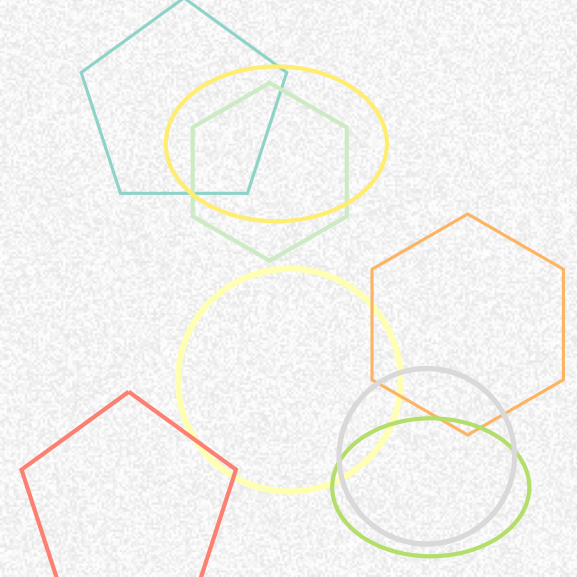[{"shape": "pentagon", "thickness": 1.5, "radius": 0.94, "center": [0.319, 0.816]}, {"shape": "circle", "thickness": 3, "radius": 0.96, "center": [0.501, 0.341]}, {"shape": "pentagon", "thickness": 2, "radius": 0.98, "center": [0.223, 0.126]}, {"shape": "hexagon", "thickness": 1.5, "radius": 0.96, "center": [0.81, 0.437]}, {"shape": "oval", "thickness": 2, "radius": 0.85, "center": [0.746, 0.155]}, {"shape": "circle", "thickness": 2.5, "radius": 0.76, "center": [0.739, 0.209]}, {"shape": "hexagon", "thickness": 2, "radius": 0.77, "center": [0.467, 0.702]}, {"shape": "oval", "thickness": 2, "radius": 0.96, "center": [0.478, 0.75]}]